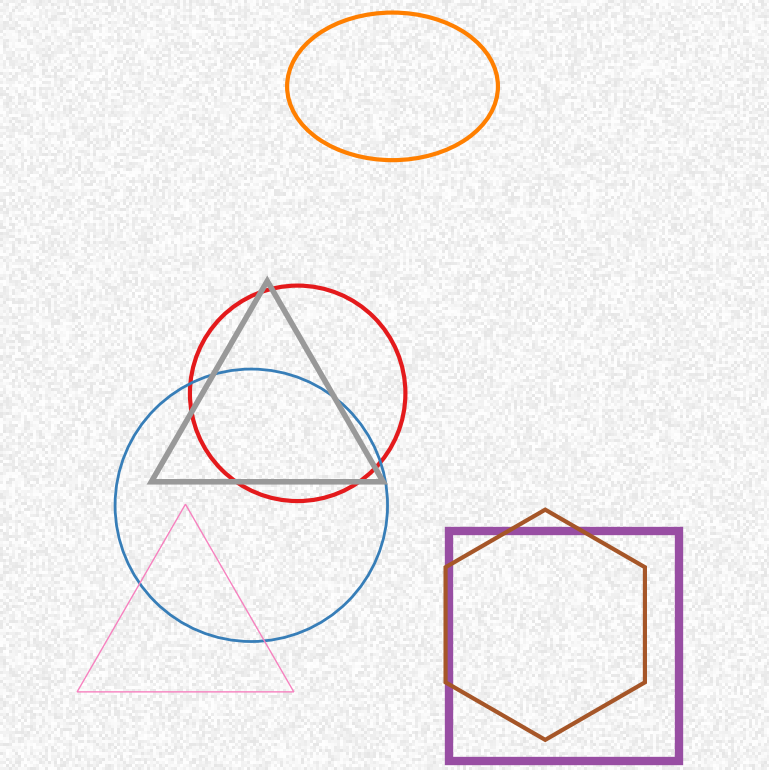[{"shape": "circle", "thickness": 1.5, "radius": 0.7, "center": [0.387, 0.489]}, {"shape": "circle", "thickness": 1, "radius": 0.88, "center": [0.326, 0.344]}, {"shape": "square", "thickness": 3, "radius": 0.75, "center": [0.733, 0.16]}, {"shape": "oval", "thickness": 1.5, "radius": 0.68, "center": [0.51, 0.888]}, {"shape": "hexagon", "thickness": 1.5, "radius": 0.75, "center": [0.708, 0.189]}, {"shape": "triangle", "thickness": 0.5, "radius": 0.81, "center": [0.241, 0.183]}, {"shape": "triangle", "thickness": 2, "radius": 0.87, "center": [0.347, 0.461]}]